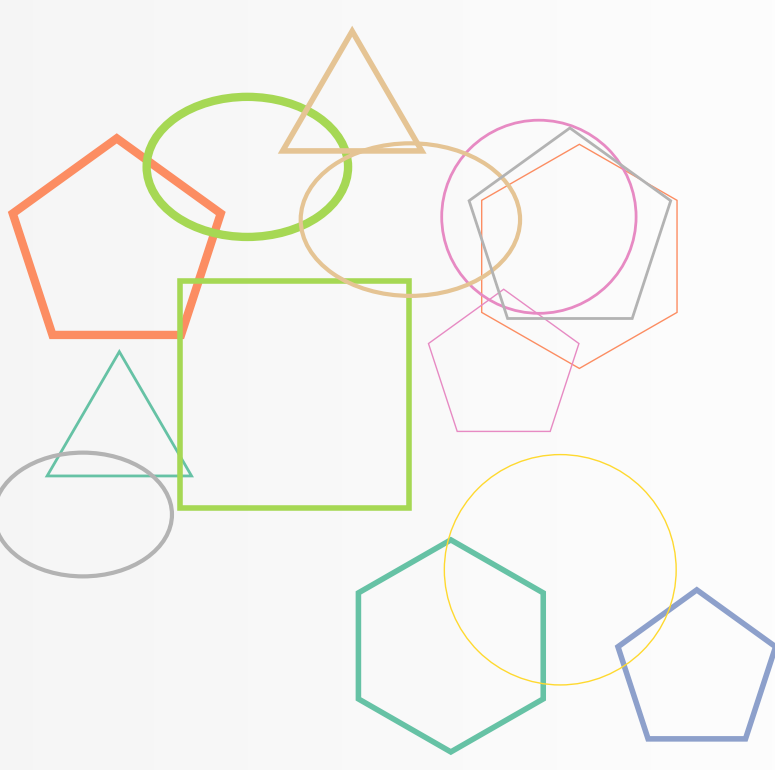[{"shape": "hexagon", "thickness": 2, "radius": 0.69, "center": [0.582, 0.161]}, {"shape": "triangle", "thickness": 1, "radius": 0.54, "center": [0.154, 0.436]}, {"shape": "pentagon", "thickness": 3, "radius": 0.71, "center": [0.151, 0.679]}, {"shape": "hexagon", "thickness": 0.5, "radius": 0.73, "center": [0.748, 0.667]}, {"shape": "pentagon", "thickness": 2, "radius": 0.53, "center": [0.899, 0.127]}, {"shape": "pentagon", "thickness": 0.5, "radius": 0.51, "center": [0.65, 0.522]}, {"shape": "circle", "thickness": 1, "radius": 0.63, "center": [0.695, 0.718]}, {"shape": "oval", "thickness": 3, "radius": 0.65, "center": [0.319, 0.783]}, {"shape": "square", "thickness": 2, "radius": 0.74, "center": [0.38, 0.487]}, {"shape": "circle", "thickness": 0.5, "radius": 0.75, "center": [0.723, 0.26]}, {"shape": "triangle", "thickness": 2, "radius": 0.52, "center": [0.454, 0.856]}, {"shape": "oval", "thickness": 1.5, "radius": 0.71, "center": [0.53, 0.715]}, {"shape": "pentagon", "thickness": 1, "radius": 0.68, "center": [0.735, 0.697]}, {"shape": "oval", "thickness": 1.5, "radius": 0.57, "center": [0.107, 0.332]}]